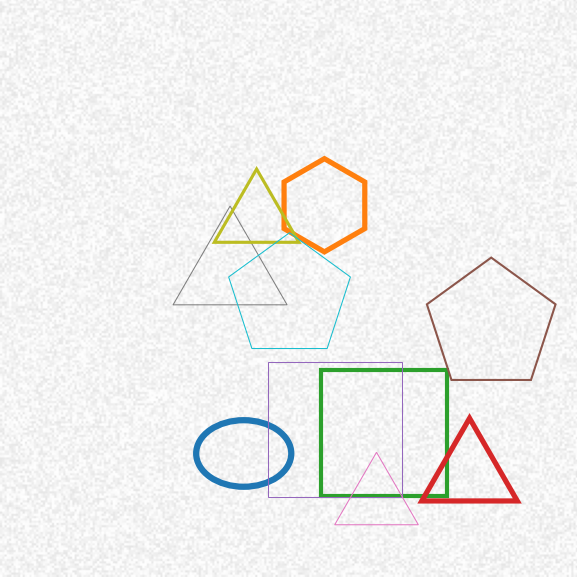[{"shape": "oval", "thickness": 3, "radius": 0.41, "center": [0.422, 0.214]}, {"shape": "hexagon", "thickness": 2.5, "radius": 0.4, "center": [0.562, 0.644]}, {"shape": "square", "thickness": 2, "radius": 0.54, "center": [0.665, 0.249]}, {"shape": "triangle", "thickness": 2.5, "radius": 0.48, "center": [0.813, 0.179]}, {"shape": "square", "thickness": 0.5, "radius": 0.58, "center": [0.58, 0.255]}, {"shape": "pentagon", "thickness": 1, "radius": 0.59, "center": [0.851, 0.436]}, {"shape": "triangle", "thickness": 0.5, "radius": 0.42, "center": [0.652, 0.132]}, {"shape": "triangle", "thickness": 0.5, "radius": 0.57, "center": [0.398, 0.528]}, {"shape": "triangle", "thickness": 1.5, "radius": 0.42, "center": [0.444, 0.622]}, {"shape": "pentagon", "thickness": 0.5, "radius": 0.55, "center": [0.501, 0.485]}]